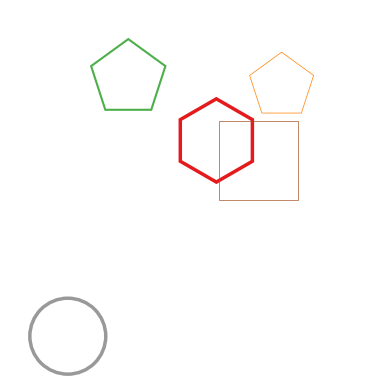[{"shape": "hexagon", "thickness": 2.5, "radius": 0.54, "center": [0.562, 0.635]}, {"shape": "pentagon", "thickness": 1.5, "radius": 0.51, "center": [0.333, 0.797]}, {"shape": "pentagon", "thickness": 0.5, "radius": 0.44, "center": [0.732, 0.777]}, {"shape": "square", "thickness": 0.5, "radius": 0.51, "center": [0.67, 0.583]}, {"shape": "circle", "thickness": 2.5, "radius": 0.49, "center": [0.176, 0.127]}]